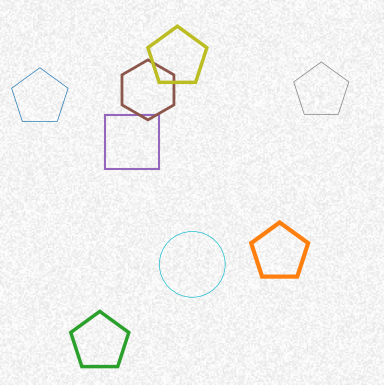[{"shape": "pentagon", "thickness": 0.5, "radius": 0.39, "center": [0.104, 0.747]}, {"shape": "pentagon", "thickness": 3, "radius": 0.39, "center": [0.726, 0.344]}, {"shape": "pentagon", "thickness": 2.5, "radius": 0.4, "center": [0.259, 0.112]}, {"shape": "square", "thickness": 1.5, "radius": 0.35, "center": [0.342, 0.631]}, {"shape": "hexagon", "thickness": 2, "radius": 0.39, "center": [0.384, 0.767]}, {"shape": "pentagon", "thickness": 0.5, "radius": 0.38, "center": [0.835, 0.764]}, {"shape": "pentagon", "thickness": 2.5, "radius": 0.4, "center": [0.461, 0.851]}, {"shape": "circle", "thickness": 0.5, "radius": 0.43, "center": [0.499, 0.313]}]